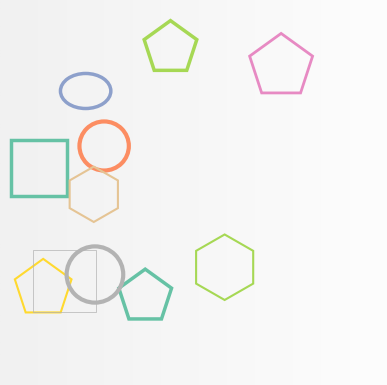[{"shape": "pentagon", "thickness": 2.5, "radius": 0.36, "center": [0.375, 0.229]}, {"shape": "square", "thickness": 2.5, "radius": 0.36, "center": [0.101, 0.563]}, {"shape": "circle", "thickness": 3, "radius": 0.32, "center": [0.269, 0.621]}, {"shape": "oval", "thickness": 2.5, "radius": 0.32, "center": [0.221, 0.764]}, {"shape": "pentagon", "thickness": 2, "radius": 0.43, "center": [0.725, 0.828]}, {"shape": "pentagon", "thickness": 2.5, "radius": 0.36, "center": [0.44, 0.875]}, {"shape": "hexagon", "thickness": 1.5, "radius": 0.43, "center": [0.58, 0.306]}, {"shape": "pentagon", "thickness": 1.5, "radius": 0.38, "center": [0.111, 0.251]}, {"shape": "hexagon", "thickness": 1.5, "radius": 0.36, "center": [0.242, 0.495]}, {"shape": "circle", "thickness": 3, "radius": 0.37, "center": [0.245, 0.287]}, {"shape": "square", "thickness": 0.5, "radius": 0.41, "center": [0.167, 0.27]}]